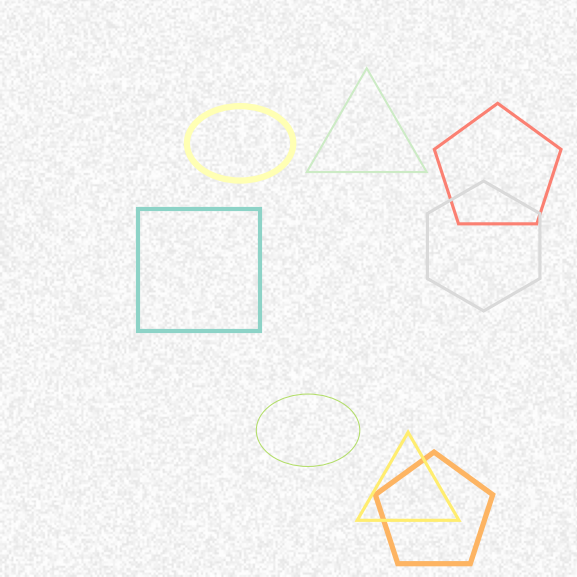[{"shape": "square", "thickness": 2, "radius": 0.53, "center": [0.345, 0.532]}, {"shape": "oval", "thickness": 3, "radius": 0.46, "center": [0.416, 0.751]}, {"shape": "pentagon", "thickness": 1.5, "radius": 0.58, "center": [0.862, 0.705]}, {"shape": "pentagon", "thickness": 2.5, "radius": 0.53, "center": [0.752, 0.109]}, {"shape": "oval", "thickness": 0.5, "radius": 0.45, "center": [0.533, 0.254]}, {"shape": "hexagon", "thickness": 1.5, "radius": 0.56, "center": [0.838, 0.573]}, {"shape": "triangle", "thickness": 1, "radius": 0.6, "center": [0.635, 0.761]}, {"shape": "triangle", "thickness": 1.5, "radius": 0.51, "center": [0.707, 0.149]}]